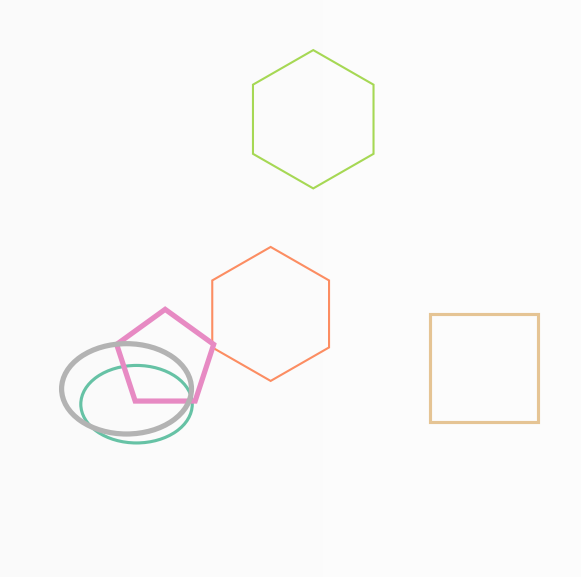[{"shape": "oval", "thickness": 1.5, "radius": 0.48, "center": [0.235, 0.299]}, {"shape": "hexagon", "thickness": 1, "radius": 0.58, "center": [0.466, 0.456]}, {"shape": "pentagon", "thickness": 2.5, "radius": 0.44, "center": [0.284, 0.376]}, {"shape": "hexagon", "thickness": 1, "radius": 0.6, "center": [0.539, 0.793]}, {"shape": "square", "thickness": 1.5, "radius": 0.47, "center": [0.833, 0.361]}, {"shape": "oval", "thickness": 2.5, "radius": 0.56, "center": [0.218, 0.326]}]